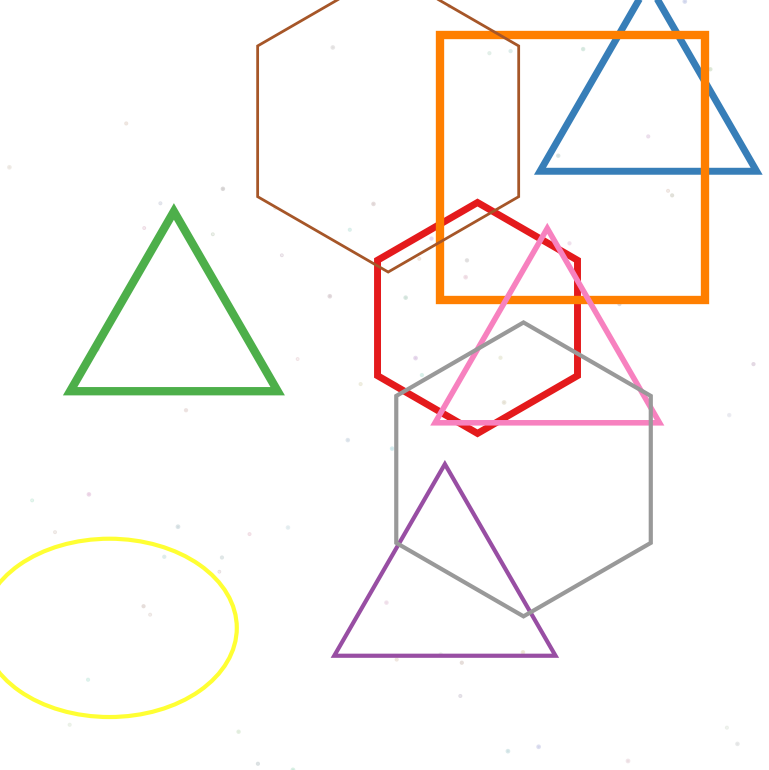[{"shape": "hexagon", "thickness": 2.5, "radius": 0.75, "center": [0.62, 0.587]}, {"shape": "triangle", "thickness": 2.5, "radius": 0.81, "center": [0.842, 0.859]}, {"shape": "triangle", "thickness": 3, "radius": 0.78, "center": [0.226, 0.57]}, {"shape": "triangle", "thickness": 1.5, "radius": 0.83, "center": [0.578, 0.231]}, {"shape": "square", "thickness": 3, "radius": 0.86, "center": [0.744, 0.782]}, {"shape": "oval", "thickness": 1.5, "radius": 0.83, "center": [0.142, 0.185]}, {"shape": "hexagon", "thickness": 1, "radius": 0.98, "center": [0.504, 0.842]}, {"shape": "triangle", "thickness": 2, "radius": 0.84, "center": [0.711, 0.535]}, {"shape": "hexagon", "thickness": 1.5, "radius": 0.95, "center": [0.68, 0.39]}]